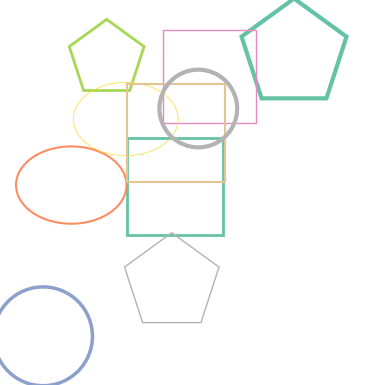[{"shape": "square", "thickness": 2, "radius": 0.63, "center": [0.455, 0.516]}, {"shape": "pentagon", "thickness": 3, "radius": 0.72, "center": [0.764, 0.861]}, {"shape": "oval", "thickness": 1.5, "radius": 0.72, "center": [0.185, 0.519]}, {"shape": "circle", "thickness": 2.5, "radius": 0.64, "center": [0.112, 0.126]}, {"shape": "square", "thickness": 1, "radius": 0.6, "center": [0.544, 0.8]}, {"shape": "pentagon", "thickness": 2, "radius": 0.51, "center": [0.277, 0.848]}, {"shape": "oval", "thickness": 0.5, "radius": 0.68, "center": [0.327, 0.691]}, {"shape": "square", "thickness": 1.5, "radius": 0.64, "center": [0.457, 0.654]}, {"shape": "circle", "thickness": 3, "radius": 0.5, "center": [0.515, 0.718]}, {"shape": "pentagon", "thickness": 1, "radius": 0.64, "center": [0.446, 0.266]}]